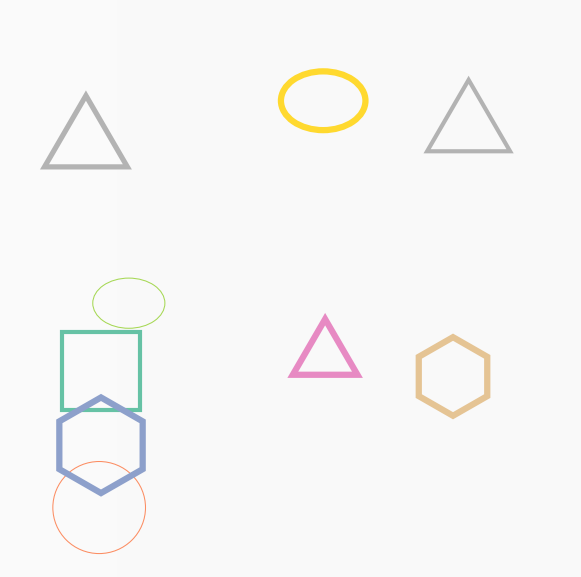[{"shape": "square", "thickness": 2, "radius": 0.34, "center": [0.173, 0.357]}, {"shape": "circle", "thickness": 0.5, "radius": 0.4, "center": [0.171, 0.12]}, {"shape": "hexagon", "thickness": 3, "radius": 0.41, "center": [0.174, 0.228]}, {"shape": "triangle", "thickness": 3, "radius": 0.32, "center": [0.559, 0.382]}, {"shape": "oval", "thickness": 0.5, "radius": 0.31, "center": [0.222, 0.474]}, {"shape": "oval", "thickness": 3, "radius": 0.36, "center": [0.556, 0.825]}, {"shape": "hexagon", "thickness": 3, "radius": 0.34, "center": [0.779, 0.347]}, {"shape": "triangle", "thickness": 2, "radius": 0.41, "center": [0.806, 0.778]}, {"shape": "triangle", "thickness": 2.5, "radius": 0.41, "center": [0.148, 0.751]}]